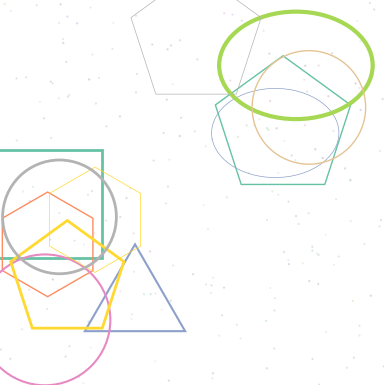[{"shape": "pentagon", "thickness": 1, "radius": 0.92, "center": [0.735, 0.67]}, {"shape": "square", "thickness": 2, "radius": 0.7, "center": [0.125, 0.471]}, {"shape": "hexagon", "thickness": 1, "radius": 0.68, "center": [0.124, 0.365]}, {"shape": "triangle", "thickness": 1.5, "radius": 0.75, "center": [0.351, 0.215]}, {"shape": "oval", "thickness": 0.5, "radius": 0.83, "center": [0.715, 0.655]}, {"shape": "circle", "thickness": 1.5, "radius": 0.85, "center": [0.117, 0.169]}, {"shape": "oval", "thickness": 3, "radius": 1.0, "center": [0.769, 0.83]}, {"shape": "pentagon", "thickness": 2, "radius": 0.77, "center": [0.175, 0.273]}, {"shape": "hexagon", "thickness": 0.5, "radius": 0.68, "center": [0.247, 0.429]}, {"shape": "circle", "thickness": 1, "radius": 0.74, "center": [0.802, 0.721]}, {"shape": "pentagon", "thickness": 0.5, "radius": 0.89, "center": [0.509, 0.899]}, {"shape": "circle", "thickness": 2, "radius": 0.74, "center": [0.155, 0.437]}]